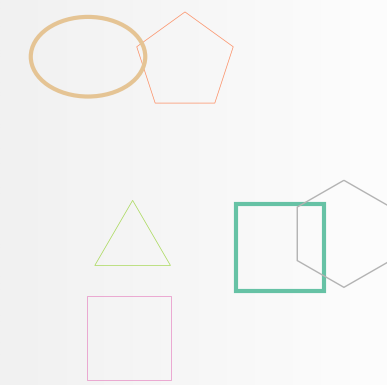[{"shape": "square", "thickness": 3, "radius": 0.57, "center": [0.722, 0.357]}, {"shape": "pentagon", "thickness": 0.5, "radius": 0.65, "center": [0.477, 0.838]}, {"shape": "square", "thickness": 0.5, "radius": 0.54, "center": [0.333, 0.122]}, {"shape": "triangle", "thickness": 0.5, "radius": 0.56, "center": [0.342, 0.367]}, {"shape": "oval", "thickness": 3, "radius": 0.74, "center": [0.227, 0.853]}, {"shape": "hexagon", "thickness": 1, "radius": 0.7, "center": [0.888, 0.393]}]